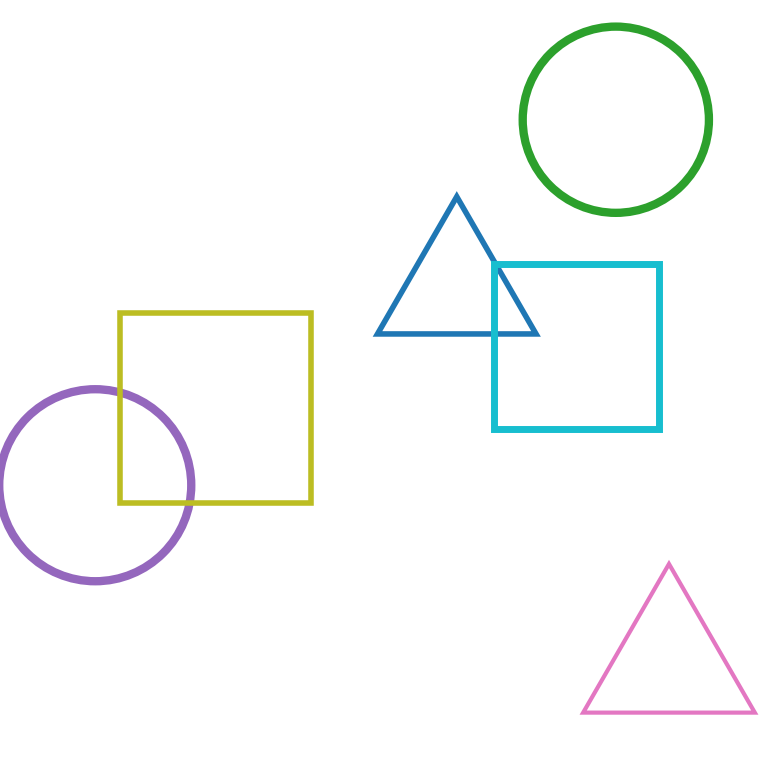[{"shape": "triangle", "thickness": 2, "radius": 0.59, "center": [0.593, 0.626]}, {"shape": "circle", "thickness": 3, "radius": 0.6, "center": [0.8, 0.845]}, {"shape": "circle", "thickness": 3, "radius": 0.62, "center": [0.124, 0.37]}, {"shape": "triangle", "thickness": 1.5, "radius": 0.64, "center": [0.869, 0.139]}, {"shape": "square", "thickness": 2, "radius": 0.62, "center": [0.28, 0.47]}, {"shape": "square", "thickness": 2.5, "radius": 0.54, "center": [0.749, 0.55]}]